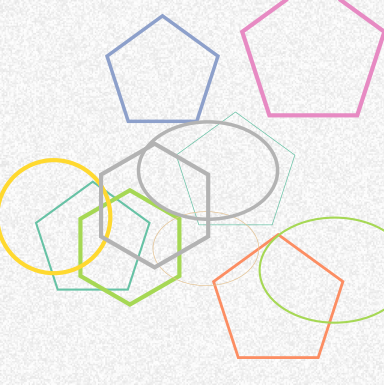[{"shape": "pentagon", "thickness": 0.5, "radius": 0.81, "center": [0.612, 0.547]}, {"shape": "pentagon", "thickness": 1.5, "radius": 0.77, "center": [0.241, 0.373]}, {"shape": "pentagon", "thickness": 2, "radius": 0.88, "center": [0.723, 0.214]}, {"shape": "pentagon", "thickness": 2.5, "radius": 0.76, "center": [0.422, 0.807]}, {"shape": "pentagon", "thickness": 3, "radius": 0.97, "center": [0.814, 0.857]}, {"shape": "hexagon", "thickness": 3, "radius": 0.74, "center": [0.337, 0.357]}, {"shape": "oval", "thickness": 1.5, "radius": 0.97, "center": [0.869, 0.298]}, {"shape": "circle", "thickness": 3, "radius": 0.73, "center": [0.14, 0.437]}, {"shape": "oval", "thickness": 0.5, "radius": 0.69, "center": [0.535, 0.354]}, {"shape": "oval", "thickness": 2.5, "radius": 0.9, "center": [0.54, 0.557]}, {"shape": "hexagon", "thickness": 3, "radius": 0.8, "center": [0.402, 0.466]}]